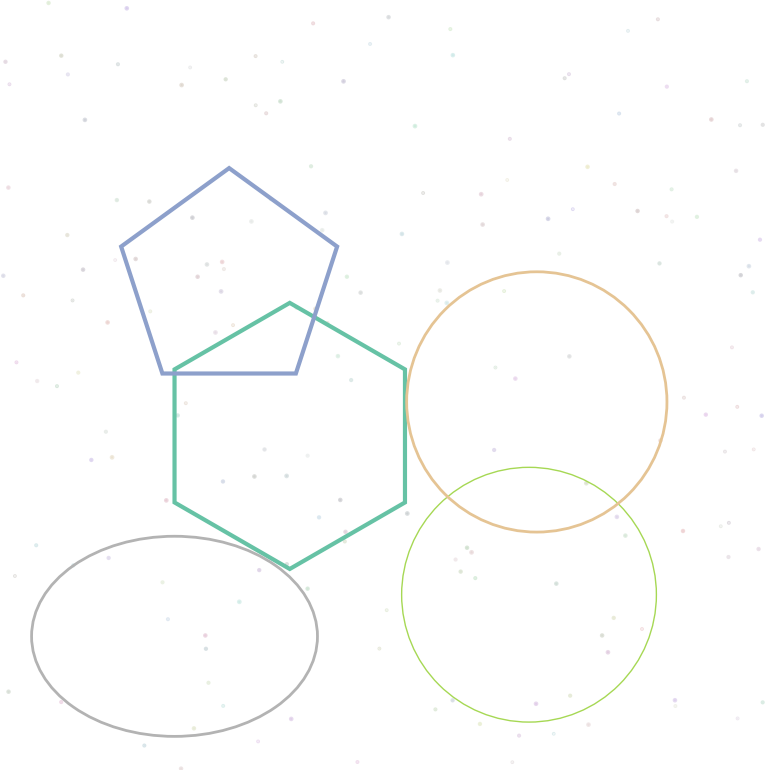[{"shape": "hexagon", "thickness": 1.5, "radius": 0.86, "center": [0.376, 0.434]}, {"shape": "pentagon", "thickness": 1.5, "radius": 0.74, "center": [0.298, 0.634]}, {"shape": "circle", "thickness": 0.5, "radius": 0.83, "center": [0.687, 0.228]}, {"shape": "circle", "thickness": 1, "radius": 0.85, "center": [0.697, 0.478]}, {"shape": "oval", "thickness": 1, "radius": 0.93, "center": [0.227, 0.174]}]